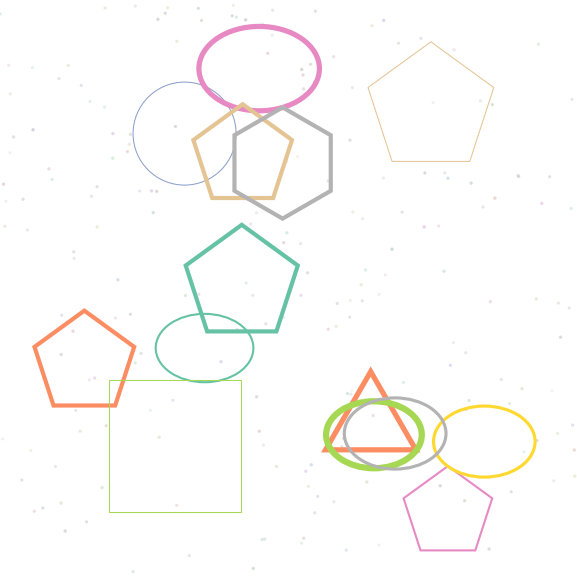[{"shape": "pentagon", "thickness": 2, "radius": 0.51, "center": [0.419, 0.508]}, {"shape": "oval", "thickness": 1, "radius": 0.42, "center": [0.354, 0.396]}, {"shape": "pentagon", "thickness": 2, "radius": 0.45, "center": [0.146, 0.37]}, {"shape": "triangle", "thickness": 2.5, "radius": 0.45, "center": [0.642, 0.265]}, {"shape": "circle", "thickness": 0.5, "radius": 0.45, "center": [0.32, 0.768]}, {"shape": "pentagon", "thickness": 1, "radius": 0.4, "center": [0.776, 0.111]}, {"shape": "oval", "thickness": 2.5, "radius": 0.52, "center": [0.449, 0.88]}, {"shape": "square", "thickness": 0.5, "radius": 0.57, "center": [0.303, 0.227]}, {"shape": "oval", "thickness": 3, "radius": 0.41, "center": [0.648, 0.246]}, {"shape": "oval", "thickness": 1.5, "radius": 0.44, "center": [0.839, 0.234]}, {"shape": "pentagon", "thickness": 2, "radius": 0.45, "center": [0.42, 0.729]}, {"shape": "pentagon", "thickness": 0.5, "radius": 0.57, "center": [0.746, 0.812]}, {"shape": "oval", "thickness": 1.5, "radius": 0.44, "center": [0.684, 0.249]}, {"shape": "hexagon", "thickness": 2, "radius": 0.48, "center": [0.489, 0.717]}]